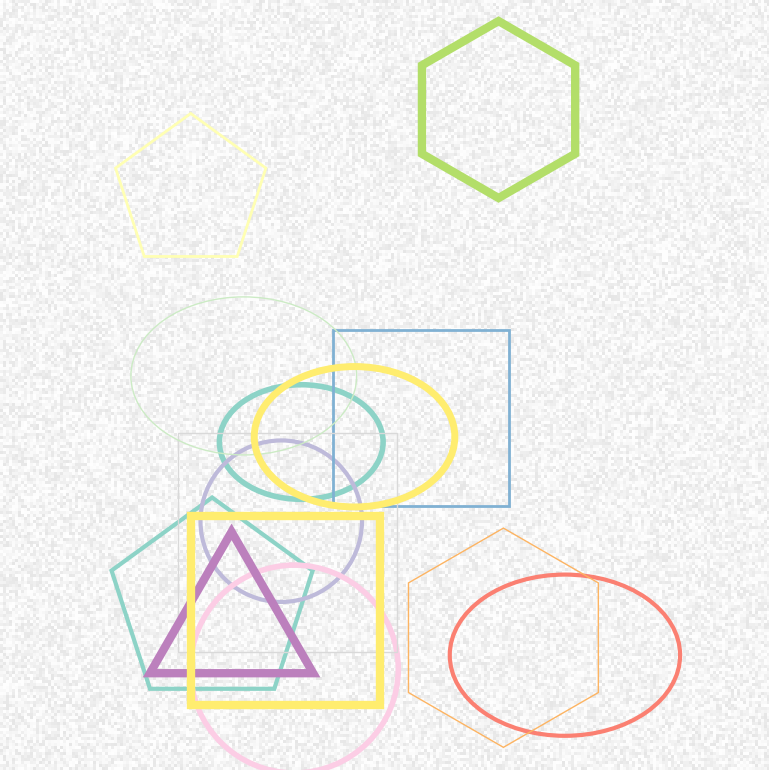[{"shape": "pentagon", "thickness": 1.5, "radius": 0.69, "center": [0.275, 0.217]}, {"shape": "oval", "thickness": 2, "radius": 0.53, "center": [0.391, 0.426]}, {"shape": "pentagon", "thickness": 1, "radius": 0.51, "center": [0.248, 0.75]}, {"shape": "circle", "thickness": 1.5, "radius": 0.52, "center": [0.365, 0.323]}, {"shape": "oval", "thickness": 1.5, "radius": 0.75, "center": [0.734, 0.149]}, {"shape": "square", "thickness": 1, "radius": 0.57, "center": [0.547, 0.457]}, {"shape": "hexagon", "thickness": 0.5, "radius": 0.71, "center": [0.654, 0.172]}, {"shape": "hexagon", "thickness": 3, "radius": 0.57, "center": [0.647, 0.858]}, {"shape": "circle", "thickness": 2, "radius": 0.67, "center": [0.382, 0.131]}, {"shape": "square", "thickness": 0.5, "radius": 0.71, "center": [0.374, 0.295]}, {"shape": "triangle", "thickness": 3, "radius": 0.61, "center": [0.301, 0.187]}, {"shape": "oval", "thickness": 0.5, "radius": 0.73, "center": [0.317, 0.512]}, {"shape": "oval", "thickness": 2.5, "radius": 0.65, "center": [0.46, 0.433]}, {"shape": "square", "thickness": 3, "radius": 0.61, "center": [0.371, 0.207]}]